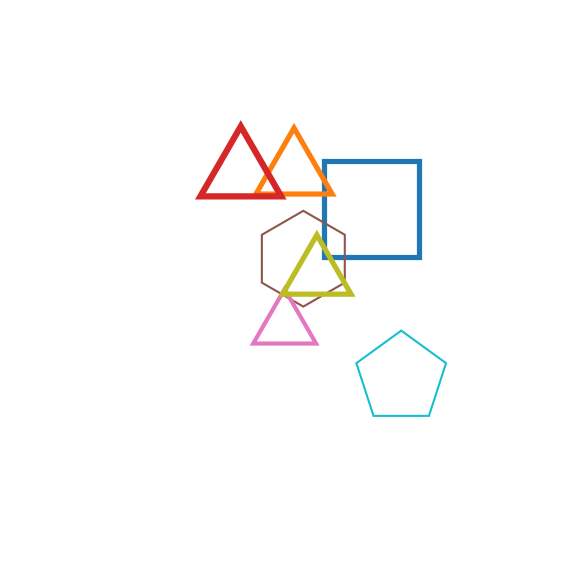[{"shape": "square", "thickness": 2.5, "radius": 0.41, "center": [0.643, 0.638]}, {"shape": "triangle", "thickness": 2.5, "radius": 0.38, "center": [0.509, 0.701]}, {"shape": "triangle", "thickness": 3, "radius": 0.4, "center": [0.417, 0.699]}, {"shape": "hexagon", "thickness": 1, "radius": 0.41, "center": [0.525, 0.551]}, {"shape": "triangle", "thickness": 2, "radius": 0.31, "center": [0.493, 0.436]}, {"shape": "triangle", "thickness": 2.5, "radius": 0.34, "center": [0.549, 0.524]}, {"shape": "pentagon", "thickness": 1, "radius": 0.41, "center": [0.695, 0.345]}]